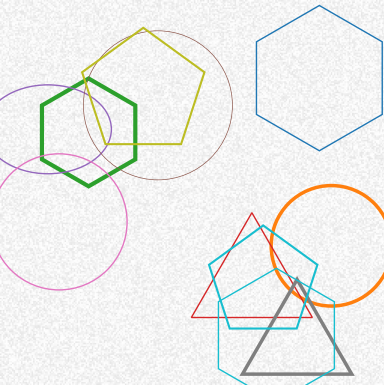[{"shape": "hexagon", "thickness": 1, "radius": 0.94, "center": [0.829, 0.797]}, {"shape": "circle", "thickness": 2.5, "radius": 0.78, "center": [0.861, 0.362]}, {"shape": "hexagon", "thickness": 3, "radius": 0.7, "center": [0.23, 0.656]}, {"shape": "triangle", "thickness": 1, "radius": 0.91, "center": [0.654, 0.266]}, {"shape": "oval", "thickness": 1, "radius": 0.82, "center": [0.124, 0.664]}, {"shape": "circle", "thickness": 0.5, "radius": 0.97, "center": [0.41, 0.726]}, {"shape": "circle", "thickness": 1, "radius": 0.88, "center": [0.153, 0.424]}, {"shape": "triangle", "thickness": 2.5, "radius": 0.82, "center": [0.772, 0.11]}, {"shape": "pentagon", "thickness": 1.5, "radius": 0.84, "center": [0.372, 0.761]}, {"shape": "pentagon", "thickness": 1.5, "radius": 0.74, "center": [0.684, 0.266]}, {"shape": "hexagon", "thickness": 1, "radius": 0.87, "center": [0.718, 0.129]}]